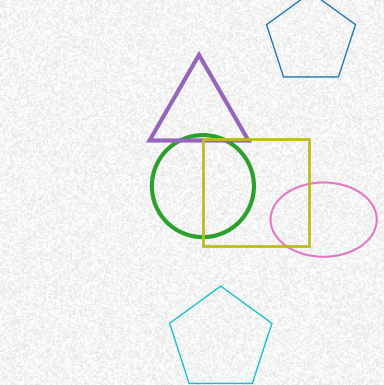[{"shape": "pentagon", "thickness": 1, "radius": 0.61, "center": [0.808, 0.898]}, {"shape": "circle", "thickness": 3, "radius": 0.66, "center": [0.527, 0.517]}, {"shape": "triangle", "thickness": 3, "radius": 0.74, "center": [0.517, 0.709]}, {"shape": "oval", "thickness": 1.5, "radius": 0.69, "center": [0.841, 0.43]}, {"shape": "square", "thickness": 2, "radius": 0.69, "center": [0.665, 0.5]}, {"shape": "pentagon", "thickness": 1, "radius": 0.7, "center": [0.573, 0.117]}]